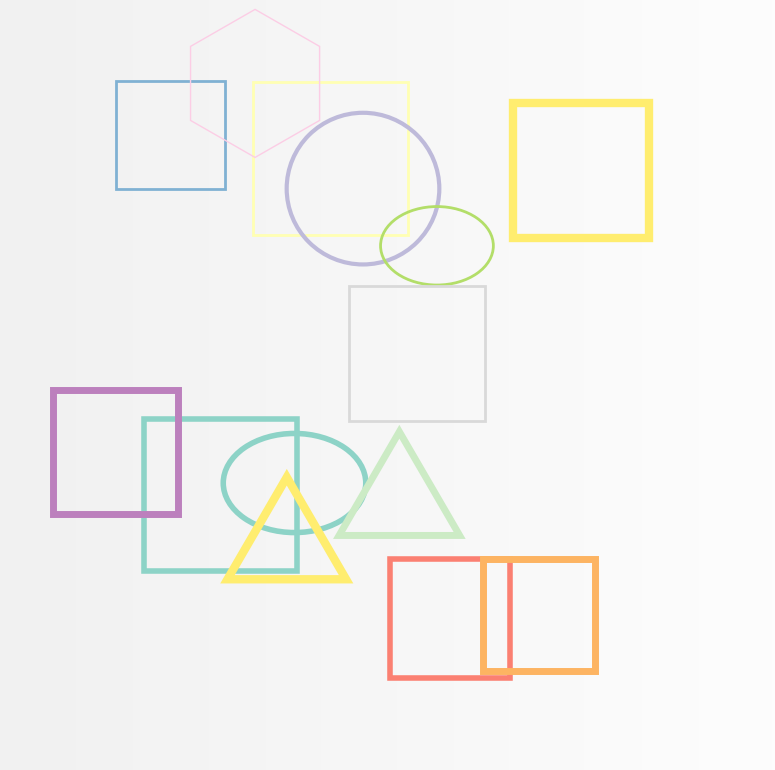[{"shape": "oval", "thickness": 2, "radius": 0.46, "center": [0.38, 0.373]}, {"shape": "square", "thickness": 2, "radius": 0.49, "center": [0.285, 0.357]}, {"shape": "square", "thickness": 1, "radius": 0.5, "center": [0.426, 0.794]}, {"shape": "circle", "thickness": 1.5, "radius": 0.49, "center": [0.468, 0.755]}, {"shape": "square", "thickness": 2, "radius": 0.39, "center": [0.581, 0.197]}, {"shape": "square", "thickness": 1, "radius": 0.35, "center": [0.221, 0.825]}, {"shape": "square", "thickness": 2.5, "radius": 0.36, "center": [0.696, 0.201]}, {"shape": "oval", "thickness": 1, "radius": 0.36, "center": [0.564, 0.681]}, {"shape": "hexagon", "thickness": 0.5, "radius": 0.48, "center": [0.329, 0.892]}, {"shape": "square", "thickness": 1, "radius": 0.44, "center": [0.538, 0.541]}, {"shape": "square", "thickness": 2.5, "radius": 0.4, "center": [0.149, 0.413]}, {"shape": "triangle", "thickness": 2.5, "radius": 0.45, "center": [0.515, 0.35]}, {"shape": "triangle", "thickness": 3, "radius": 0.44, "center": [0.37, 0.292]}, {"shape": "square", "thickness": 3, "radius": 0.44, "center": [0.749, 0.778]}]